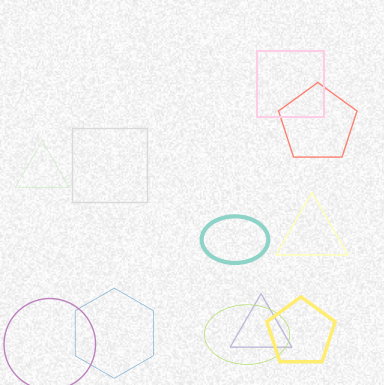[{"shape": "oval", "thickness": 3, "radius": 0.43, "center": [0.61, 0.377]}, {"shape": "triangle", "thickness": 1, "radius": 0.54, "center": [0.81, 0.392]}, {"shape": "triangle", "thickness": 1, "radius": 0.46, "center": [0.678, 0.145]}, {"shape": "pentagon", "thickness": 1, "radius": 0.54, "center": [0.825, 0.679]}, {"shape": "hexagon", "thickness": 0.5, "radius": 0.59, "center": [0.297, 0.134]}, {"shape": "oval", "thickness": 0.5, "radius": 0.55, "center": [0.642, 0.131]}, {"shape": "square", "thickness": 1.5, "radius": 0.43, "center": [0.754, 0.782]}, {"shape": "square", "thickness": 1, "radius": 0.48, "center": [0.285, 0.571]}, {"shape": "circle", "thickness": 1, "radius": 0.59, "center": [0.129, 0.106]}, {"shape": "triangle", "thickness": 0.5, "radius": 0.4, "center": [0.11, 0.554]}, {"shape": "pentagon", "thickness": 2.5, "radius": 0.47, "center": [0.782, 0.136]}]